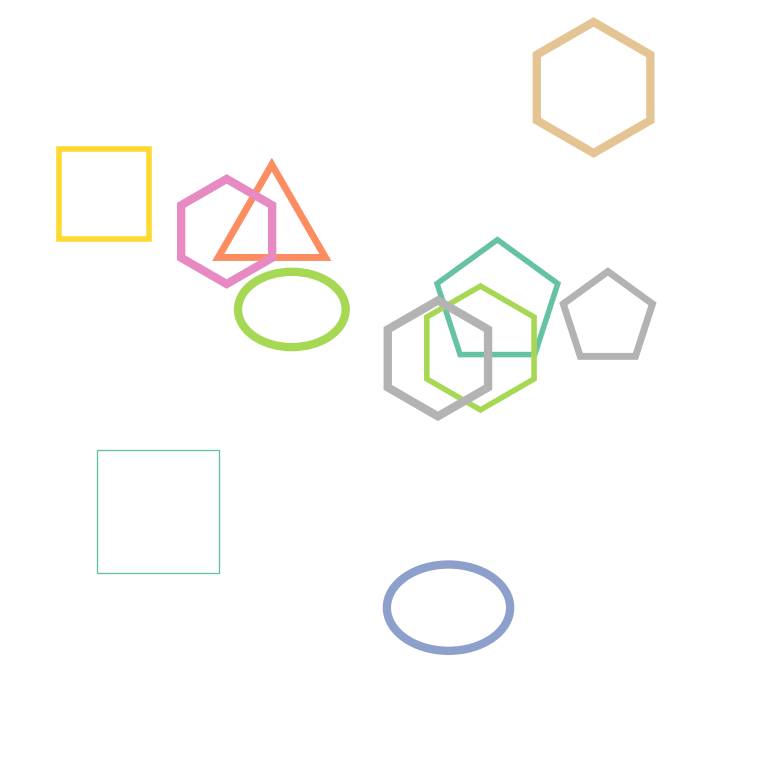[{"shape": "pentagon", "thickness": 2, "radius": 0.41, "center": [0.646, 0.606]}, {"shape": "square", "thickness": 0.5, "radius": 0.4, "center": [0.205, 0.336]}, {"shape": "triangle", "thickness": 2.5, "radius": 0.4, "center": [0.353, 0.706]}, {"shape": "oval", "thickness": 3, "radius": 0.4, "center": [0.582, 0.211]}, {"shape": "hexagon", "thickness": 3, "radius": 0.34, "center": [0.294, 0.699]}, {"shape": "oval", "thickness": 3, "radius": 0.35, "center": [0.379, 0.598]}, {"shape": "hexagon", "thickness": 2, "radius": 0.4, "center": [0.624, 0.548]}, {"shape": "square", "thickness": 2, "radius": 0.29, "center": [0.135, 0.748]}, {"shape": "hexagon", "thickness": 3, "radius": 0.43, "center": [0.771, 0.886]}, {"shape": "pentagon", "thickness": 2.5, "radius": 0.3, "center": [0.789, 0.587]}, {"shape": "hexagon", "thickness": 3, "radius": 0.38, "center": [0.569, 0.535]}]